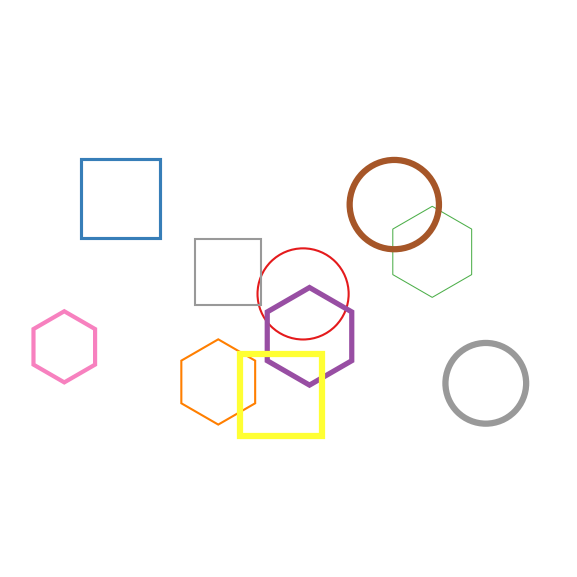[{"shape": "circle", "thickness": 1, "radius": 0.39, "center": [0.525, 0.49]}, {"shape": "square", "thickness": 1.5, "radius": 0.34, "center": [0.208, 0.656]}, {"shape": "hexagon", "thickness": 0.5, "radius": 0.39, "center": [0.748, 0.563]}, {"shape": "hexagon", "thickness": 2.5, "radius": 0.42, "center": [0.536, 0.417]}, {"shape": "hexagon", "thickness": 1, "radius": 0.37, "center": [0.378, 0.338]}, {"shape": "square", "thickness": 3, "radius": 0.36, "center": [0.487, 0.315]}, {"shape": "circle", "thickness": 3, "radius": 0.39, "center": [0.683, 0.645]}, {"shape": "hexagon", "thickness": 2, "radius": 0.31, "center": [0.111, 0.399]}, {"shape": "circle", "thickness": 3, "radius": 0.35, "center": [0.841, 0.335]}, {"shape": "square", "thickness": 1, "radius": 0.29, "center": [0.395, 0.528]}]